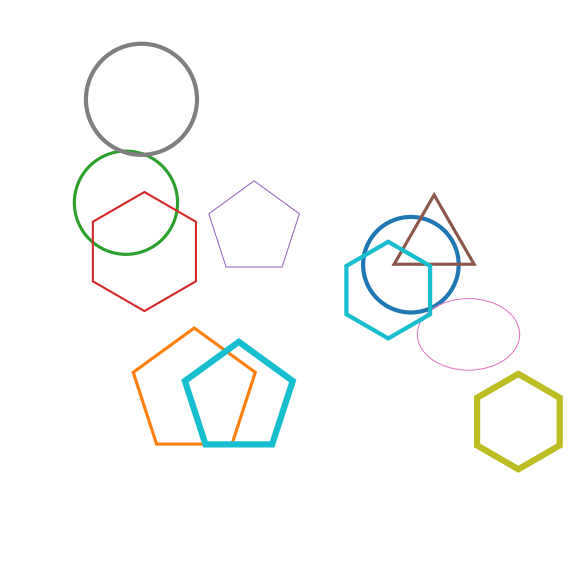[{"shape": "circle", "thickness": 2, "radius": 0.41, "center": [0.711, 0.541]}, {"shape": "pentagon", "thickness": 1.5, "radius": 0.56, "center": [0.336, 0.32]}, {"shape": "circle", "thickness": 1.5, "radius": 0.45, "center": [0.218, 0.648]}, {"shape": "hexagon", "thickness": 1, "radius": 0.52, "center": [0.25, 0.564]}, {"shape": "pentagon", "thickness": 0.5, "radius": 0.41, "center": [0.44, 0.603]}, {"shape": "triangle", "thickness": 1.5, "radius": 0.4, "center": [0.752, 0.582]}, {"shape": "oval", "thickness": 0.5, "radius": 0.44, "center": [0.811, 0.42]}, {"shape": "circle", "thickness": 2, "radius": 0.48, "center": [0.245, 0.827]}, {"shape": "hexagon", "thickness": 3, "radius": 0.41, "center": [0.898, 0.269]}, {"shape": "hexagon", "thickness": 2, "radius": 0.42, "center": [0.672, 0.497]}, {"shape": "pentagon", "thickness": 3, "radius": 0.49, "center": [0.414, 0.309]}]